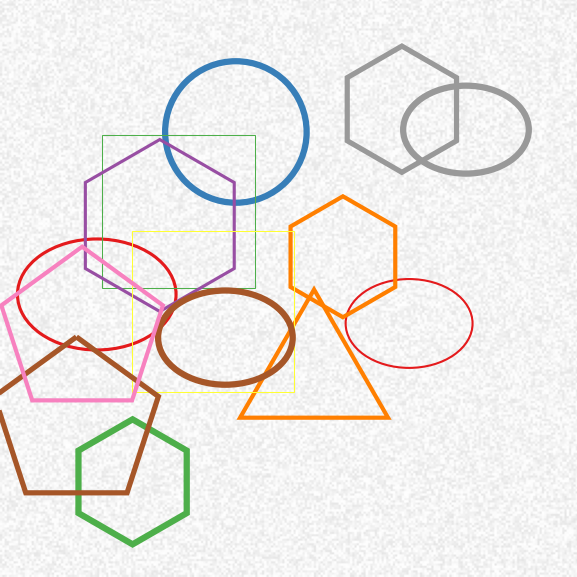[{"shape": "oval", "thickness": 1, "radius": 0.55, "center": [0.708, 0.439]}, {"shape": "oval", "thickness": 1.5, "radius": 0.69, "center": [0.168, 0.489]}, {"shape": "circle", "thickness": 3, "radius": 0.61, "center": [0.408, 0.771]}, {"shape": "hexagon", "thickness": 3, "radius": 0.54, "center": [0.23, 0.165]}, {"shape": "square", "thickness": 0.5, "radius": 0.66, "center": [0.31, 0.632]}, {"shape": "hexagon", "thickness": 1.5, "radius": 0.74, "center": [0.277, 0.609]}, {"shape": "triangle", "thickness": 2, "radius": 0.74, "center": [0.544, 0.35]}, {"shape": "hexagon", "thickness": 2, "radius": 0.52, "center": [0.594, 0.555]}, {"shape": "square", "thickness": 0.5, "radius": 0.7, "center": [0.368, 0.46]}, {"shape": "oval", "thickness": 3, "radius": 0.58, "center": [0.39, 0.415]}, {"shape": "pentagon", "thickness": 2.5, "radius": 0.75, "center": [0.132, 0.266]}, {"shape": "pentagon", "thickness": 2, "radius": 0.74, "center": [0.142, 0.425]}, {"shape": "hexagon", "thickness": 2.5, "radius": 0.55, "center": [0.696, 0.81]}, {"shape": "oval", "thickness": 3, "radius": 0.54, "center": [0.807, 0.775]}]